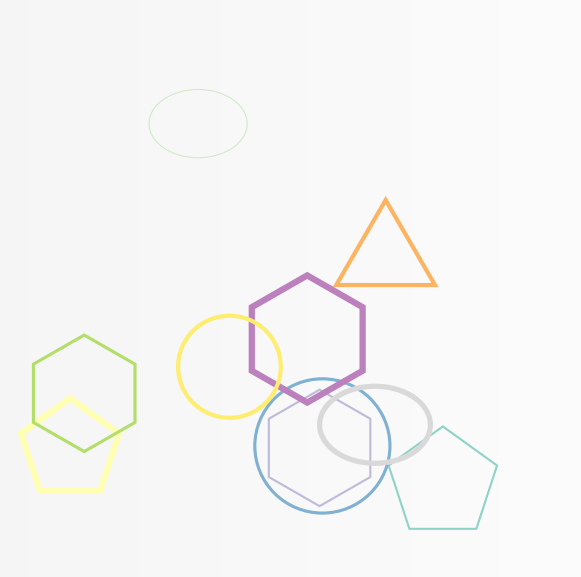[{"shape": "pentagon", "thickness": 1, "radius": 0.49, "center": [0.762, 0.163]}, {"shape": "pentagon", "thickness": 3, "radius": 0.44, "center": [0.12, 0.221]}, {"shape": "hexagon", "thickness": 1, "radius": 0.5, "center": [0.55, 0.224]}, {"shape": "circle", "thickness": 1.5, "radius": 0.58, "center": [0.555, 0.227]}, {"shape": "triangle", "thickness": 2, "radius": 0.49, "center": [0.663, 0.555]}, {"shape": "hexagon", "thickness": 1.5, "radius": 0.5, "center": [0.145, 0.318]}, {"shape": "oval", "thickness": 2.5, "radius": 0.48, "center": [0.645, 0.264]}, {"shape": "hexagon", "thickness": 3, "radius": 0.55, "center": [0.529, 0.412]}, {"shape": "oval", "thickness": 0.5, "radius": 0.42, "center": [0.341, 0.785]}, {"shape": "circle", "thickness": 2, "radius": 0.44, "center": [0.395, 0.364]}]